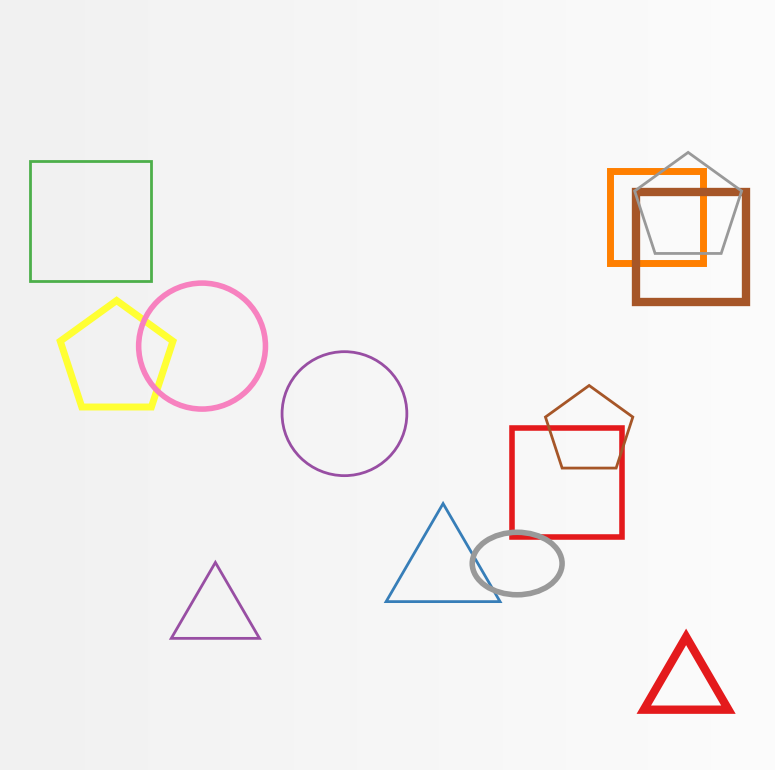[{"shape": "triangle", "thickness": 3, "radius": 0.32, "center": [0.885, 0.11]}, {"shape": "square", "thickness": 2, "radius": 0.35, "center": [0.732, 0.374]}, {"shape": "triangle", "thickness": 1, "radius": 0.42, "center": [0.572, 0.261]}, {"shape": "square", "thickness": 1, "radius": 0.39, "center": [0.117, 0.713]}, {"shape": "circle", "thickness": 1, "radius": 0.4, "center": [0.444, 0.463]}, {"shape": "triangle", "thickness": 1, "radius": 0.33, "center": [0.278, 0.204]}, {"shape": "square", "thickness": 2.5, "radius": 0.3, "center": [0.847, 0.718]}, {"shape": "pentagon", "thickness": 2.5, "radius": 0.38, "center": [0.15, 0.533]}, {"shape": "square", "thickness": 3, "radius": 0.35, "center": [0.892, 0.679]}, {"shape": "pentagon", "thickness": 1, "radius": 0.3, "center": [0.76, 0.44]}, {"shape": "circle", "thickness": 2, "radius": 0.41, "center": [0.261, 0.551]}, {"shape": "pentagon", "thickness": 1, "radius": 0.36, "center": [0.888, 0.73]}, {"shape": "oval", "thickness": 2, "radius": 0.29, "center": [0.667, 0.268]}]